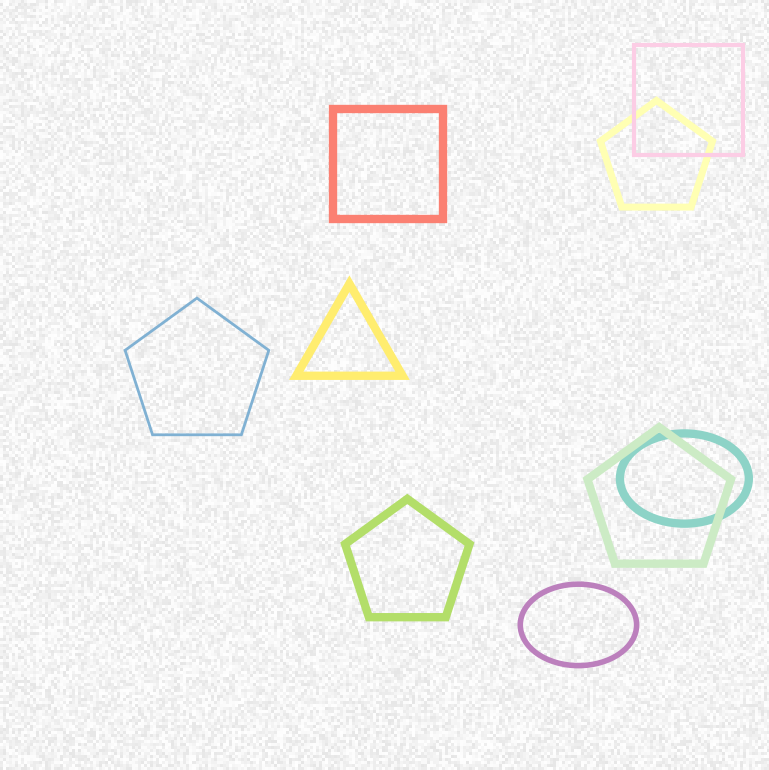[{"shape": "oval", "thickness": 3, "radius": 0.42, "center": [0.889, 0.379]}, {"shape": "pentagon", "thickness": 2.5, "radius": 0.38, "center": [0.853, 0.793]}, {"shape": "square", "thickness": 3, "radius": 0.36, "center": [0.504, 0.787]}, {"shape": "pentagon", "thickness": 1, "radius": 0.49, "center": [0.256, 0.515]}, {"shape": "pentagon", "thickness": 3, "radius": 0.42, "center": [0.529, 0.267]}, {"shape": "square", "thickness": 1.5, "radius": 0.36, "center": [0.894, 0.87]}, {"shape": "oval", "thickness": 2, "radius": 0.38, "center": [0.751, 0.188]}, {"shape": "pentagon", "thickness": 3, "radius": 0.49, "center": [0.856, 0.347]}, {"shape": "triangle", "thickness": 3, "radius": 0.4, "center": [0.454, 0.552]}]